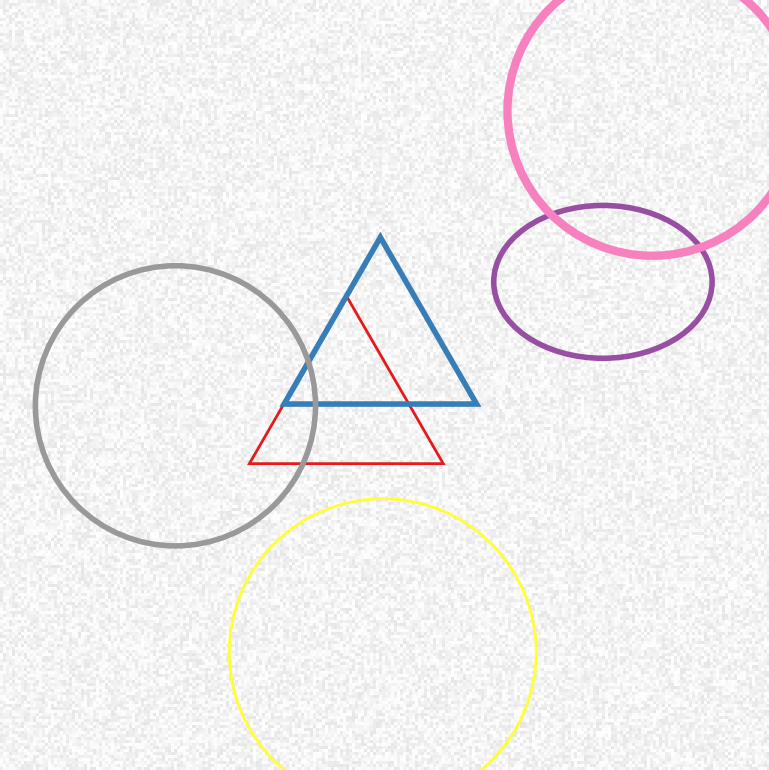[{"shape": "triangle", "thickness": 1, "radius": 0.73, "center": [0.45, 0.471]}, {"shape": "triangle", "thickness": 2, "radius": 0.72, "center": [0.494, 0.547]}, {"shape": "oval", "thickness": 2, "radius": 0.71, "center": [0.783, 0.634]}, {"shape": "circle", "thickness": 1, "radius": 1.0, "center": [0.497, 0.153]}, {"shape": "circle", "thickness": 3, "radius": 0.94, "center": [0.847, 0.856]}, {"shape": "circle", "thickness": 2, "radius": 0.91, "center": [0.228, 0.473]}]